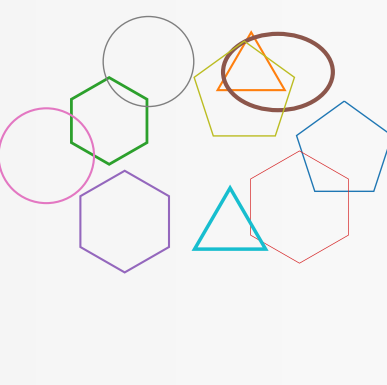[{"shape": "pentagon", "thickness": 1, "radius": 0.65, "center": [0.888, 0.608]}, {"shape": "triangle", "thickness": 1.5, "radius": 0.5, "center": [0.648, 0.816]}, {"shape": "hexagon", "thickness": 2, "radius": 0.56, "center": [0.282, 0.686]}, {"shape": "hexagon", "thickness": 0.5, "radius": 0.73, "center": [0.773, 0.462]}, {"shape": "hexagon", "thickness": 1.5, "radius": 0.66, "center": [0.322, 0.424]}, {"shape": "oval", "thickness": 3, "radius": 0.71, "center": [0.717, 0.813]}, {"shape": "circle", "thickness": 1.5, "radius": 0.62, "center": [0.12, 0.596]}, {"shape": "circle", "thickness": 1, "radius": 0.58, "center": [0.383, 0.84]}, {"shape": "pentagon", "thickness": 1, "radius": 0.68, "center": [0.63, 0.757]}, {"shape": "triangle", "thickness": 2.5, "radius": 0.53, "center": [0.594, 0.406]}]